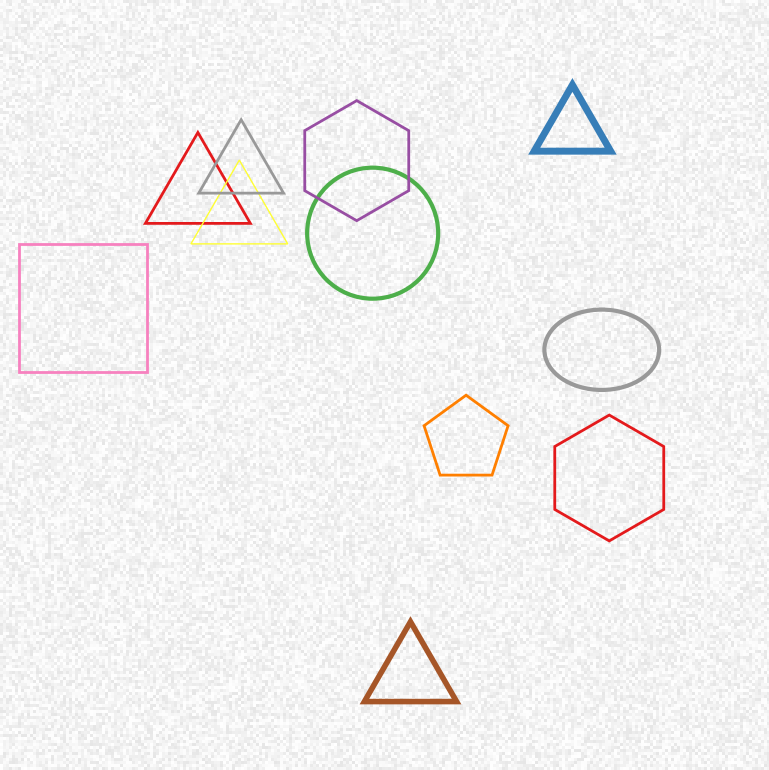[{"shape": "hexagon", "thickness": 1, "radius": 0.41, "center": [0.791, 0.379]}, {"shape": "triangle", "thickness": 1, "radius": 0.39, "center": [0.257, 0.749]}, {"shape": "triangle", "thickness": 2.5, "radius": 0.29, "center": [0.743, 0.832]}, {"shape": "circle", "thickness": 1.5, "radius": 0.43, "center": [0.484, 0.697]}, {"shape": "hexagon", "thickness": 1, "radius": 0.39, "center": [0.463, 0.791]}, {"shape": "pentagon", "thickness": 1, "radius": 0.29, "center": [0.605, 0.429]}, {"shape": "triangle", "thickness": 0.5, "radius": 0.36, "center": [0.311, 0.72]}, {"shape": "triangle", "thickness": 2, "radius": 0.35, "center": [0.533, 0.123]}, {"shape": "square", "thickness": 1, "radius": 0.42, "center": [0.107, 0.6]}, {"shape": "oval", "thickness": 1.5, "radius": 0.37, "center": [0.782, 0.546]}, {"shape": "triangle", "thickness": 1, "radius": 0.32, "center": [0.313, 0.781]}]